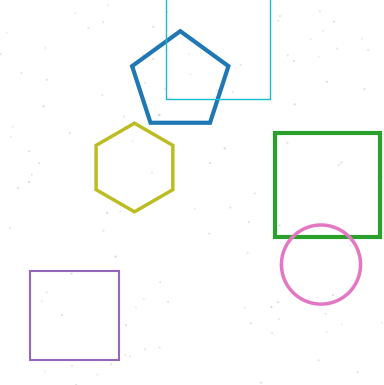[{"shape": "pentagon", "thickness": 3, "radius": 0.66, "center": [0.468, 0.788]}, {"shape": "square", "thickness": 3, "radius": 0.68, "center": [0.85, 0.52]}, {"shape": "square", "thickness": 1.5, "radius": 0.58, "center": [0.193, 0.181]}, {"shape": "circle", "thickness": 2.5, "radius": 0.51, "center": [0.834, 0.313]}, {"shape": "hexagon", "thickness": 2.5, "radius": 0.58, "center": [0.349, 0.565]}, {"shape": "square", "thickness": 1, "radius": 0.68, "center": [0.566, 0.878]}]